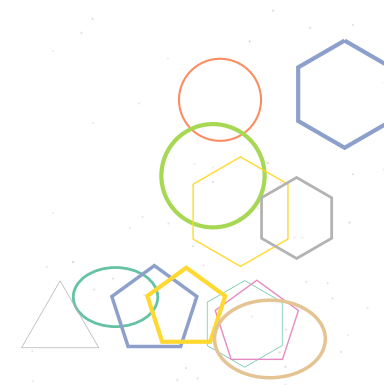[{"shape": "hexagon", "thickness": 0.5, "radius": 0.56, "center": [0.636, 0.159]}, {"shape": "oval", "thickness": 2, "radius": 0.55, "center": [0.3, 0.228]}, {"shape": "circle", "thickness": 1.5, "radius": 0.53, "center": [0.571, 0.741]}, {"shape": "pentagon", "thickness": 2.5, "radius": 0.58, "center": [0.401, 0.194]}, {"shape": "hexagon", "thickness": 3, "radius": 0.7, "center": [0.895, 0.755]}, {"shape": "pentagon", "thickness": 1, "radius": 0.57, "center": [0.667, 0.158]}, {"shape": "circle", "thickness": 3, "radius": 0.67, "center": [0.553, 0.544]}, {"shape": "pentagon", "thickness": 3, "radius": 0.53, "center": [0.484, 0.198]}, {"shape": "hexagon", "thickness": 1, "radius": 0.71, "center": [0.625, 0.45]}, {"shape": "oval", "thickness": 2.5, "radius": 0.72, "center": [0.701, 0.12]}, {"shape": "triangle", "thickness": 0.5, "radius": 0.58, "center": [0.156, 0.155]}, {"shape": "hexagon", "thickness": 2, "radius": 0.53, "center": [0.77, 0.434]}]